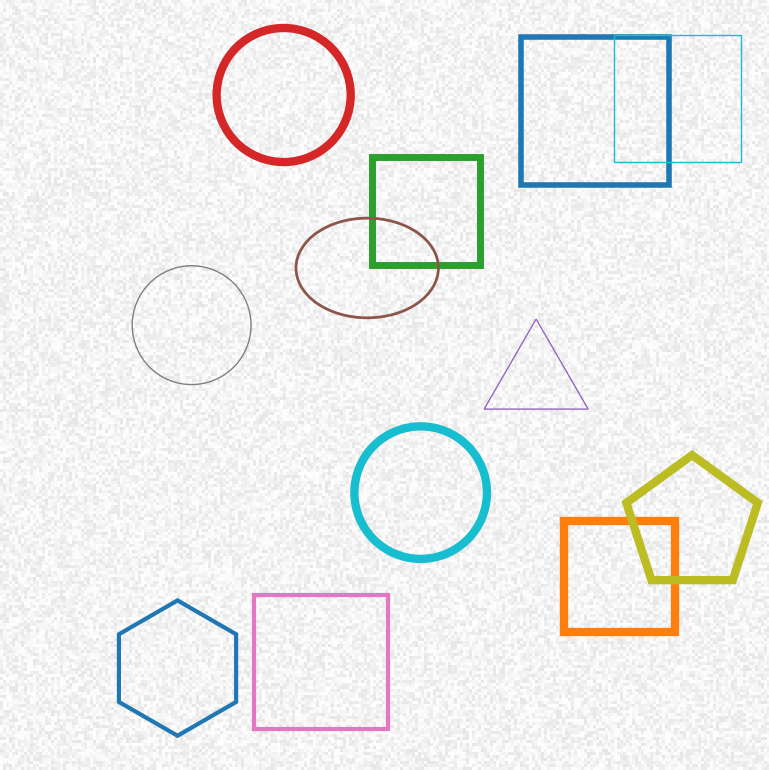[{"shape": "hexagon", "thickness": 1.5, "radius": 0.44, "center": [0.231, 0.132]}, {"shape": "square", "thickness": 2, "radius": 0.48, "center": [0.772, 0.856]}, {"shape": "square", "thickness": 3, "radius": 0.36, "center": [0.805, 0.251]}, {"shape": "square", "thickness": 2.5, "radius": 0.35, "center": [0.554, 0.725]}, {"shape": "circle", "thickness": 3, "radius": 0.44, "center": [0.368, 0.877]}, {"shape": "triangle", "thickness": 0.5, "radius": 0.39, "center": [0.696, 0.508]}, {"shape": "oval", "thickness": 1, "radius": 0.46, "center": [0.477, 0.652]}, {"shape": "square", "thickness": 1.5, "radius": 0.44, "center": [0.417, 0.14]}, {"shape": "circle", "thickness": 0.5, "radius": 0.39, "center": [0.249, 0.578]}, {"shape": "pentagon", "thickness": 3, "radius": 0.45, "center": [0.899, 0.319]}, {"shape": "circle", "thickness": 3, "radius": 0.43, "center": [0.546, 0.36]}, {"shape": "square", "thickness": 0.5, "radius": 0.41, "center": [0.88, 0.872]}]